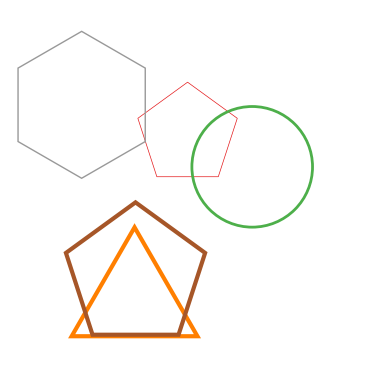[{"shape": "pentagon", "thickness": 0.5, "radius": 0.68, "center": [0.487, 0.651]}, {"shape": "circle", "thickness": 2, "radius": 0.78, "center": [0.655, 0.567]}, {"shape": "triangle", "thickness": 3, "radius": 0.94, "center": [0.349, 0.221]}, {"shape": "pentagon", "thickness": 3, "radius": 0.95, "center": [0.352, 0.284]}, {"shape": "hexagon", "thickness": 1, "radius": 0.95, "center": [0.212, 0.728]}]